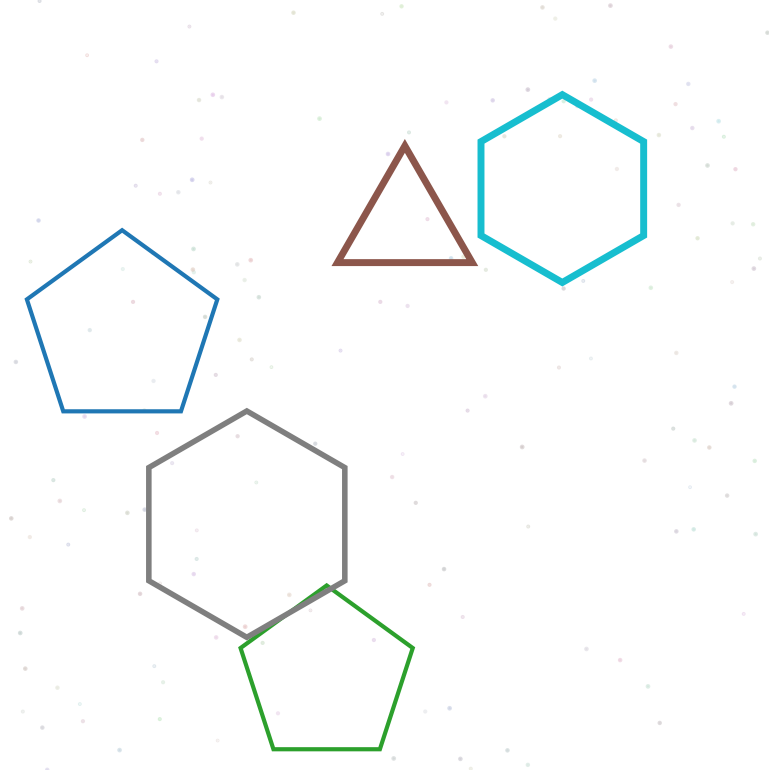[{"shape": "pentagon", "thickness": 1.5, "radius": 0.65, "center": [0.159, 0.571]}, {"shape": "pentagon", "thickness": 1.5, "radius": 0.59, "center": [0.424, 0.122]}, {"shape": "triangle", "thickness": 2.5, "radius": 0.51, "center": [0.526, 0.709]}, {"shape": "hexagon", "thickness": 2, "radius": 0.73, "center": [0.321, 0.319]}, {"shape": "hexagon", "thickness": 2.5, "radius": 0.61, "center": [0.73, 0.755]}]